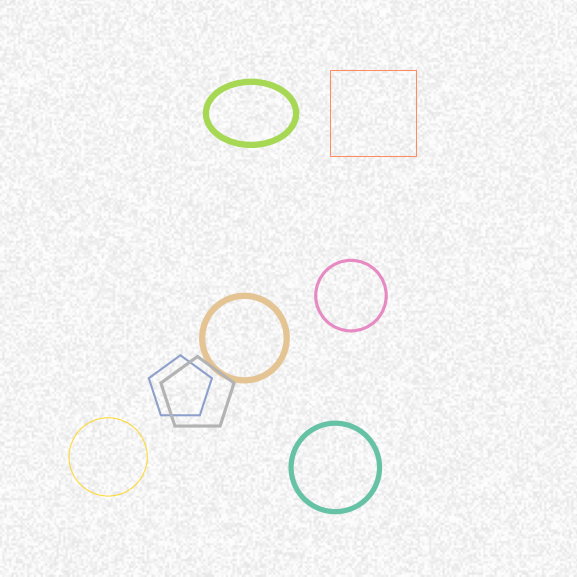[{"shape": "circle", "thickness": 2.5, "radius": 0.38, "center": [0.581, 0.19]}, {"shape": "square", "thickness": 0.5, "radius": 0.37, "center": [0.646, 0.804]}, {"shape": "pentagon", "thickness": 1, "radius": 0.29, "center": [0.312, 0.327]}, {"shape": "circle", "thickness": 1.5, "radius": 0.31, "center": [0.608, 0.487]}, {"shape": "oval", "thickness": 3, "radius": 0.39, "center": [0.435, 0.803]}, {"shape": "circle", "thickness": 0.5, "radius": 0.34, "center": [0.187, 0.208]}, {"shape": "circle", "thickness": 3, "radius": 0.37, "center": [0.423, 0.414]}, {"shape": "pentagon", "thickness": 1.5, "radius": 0.33, "center": [0.342, 0.315]}]